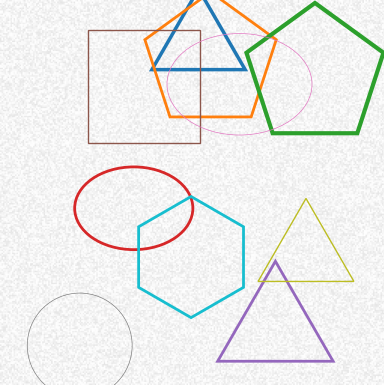[{"shape": "triangle", "thickness": 2.5, "radius": 0.7, "center": [0.516, 0.889]}, {"shape": "pentagon", "thickness": 2, "radius": 0.9, "center": [0.547, 0.841]}, {"shape": "pentagon", "thickness": 3, "radius": 0.94, "center": [0.818, 0.805]}, {"shape": "oval", "thickness": 2, "radius": 0.77, "center": [0.347, 0.459]}, {"shape": "triangle", "thickness": 2, "radius": 0.87, "center": [0.715, 0.148]}, {"shape": "square", "thickness": 1, "radius": 0.73, "center": [0.374, 0.776]}, {"shape": "oval", "thickness": 0.5, "radius": 0.94, "center": [0.622, 0.781]}, {"shape": "circle", "thickness": 0.5, "radius": 0.68, "center": [0.207, 0.103]}, {"shape": "triangle", "thickness": 1, "radius": 0.72, "center": [0.795, 0.341]}, {"shape": "hexagon", "thickness": 2, "radius": 0.79, "center": [0.496, 0.332]}]